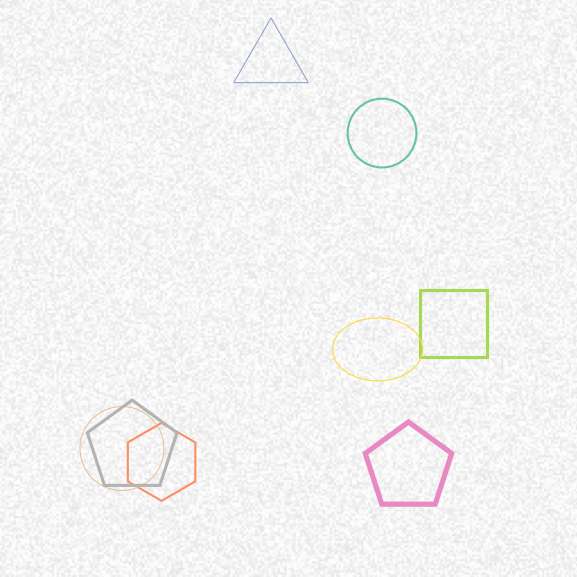[{"shape": "circle", "thickness": 1, "radius": 0.3, "center": [0.662, 0.769]}, {"shape": "hexagon", "thickness": 1, "radius": 0.34, "center": [0.28, 0.199]}, {"shape": "triangle", "thickness": 0.5, "radius": 0.37, "center": [0.469, 0.893]}, {"shape": "pentagon", "thickness": 2.5, "radius": 0.39, "center": [0.707, 0.19]}, {"shape": "square", "thickness": 1.5, "radius": 0.29, "center": [0.785, 0.438]}, {"shape": "oval", "thickness": 0.5, "radius": 0.39, "center": [0.654, 0.394]}, {"shape": "circle", "thickness": 0.5, "radius": 0.36, "center": [0.211, 0.222]}, {"shape": "pentagon", "thickness": 1.5, "radius": 0.41, "center": [0.229, 0.225]}]